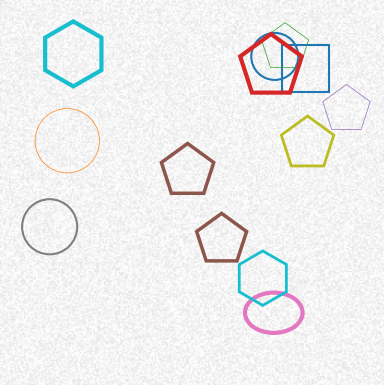[{"shape": "square", "thickness": 1.5, "radius": 0.3, "center": [0.794, 0.822]}, {"shape": "circle", "thickness": 1.5, "radius": 0.31, "center": [0.714, 0.853]}, {"shape": "circle", "thickness": 0.5, "radius": 0.42, "center": [0.175, 0.634]}, {"shape": "pentagon", "thickness": 0.5, "radius": 0.32, "center": [0.74, 0.877]}, {"shape": "pentagon", "thickness": 3, "radius": 0.42, "center": [0.704, 0.827]}, {"shape": "pentagon", "thickness": 0.5, "radius": 0.32, "center": [0.9, 0.716]}, {"shape": "pentagon", "thickness": 2.5, "radius": 0.34, "center": [0.576, 0.378]}, {"shape": "pentagon", "thickness": 2.5, "radius": 0.36, "center": [0.487, 0.556]}, {"shape": "oval", "thickness": 3, "radius": 0.37, "center": [0.711, 0.188]}, {"shape": "circle", "thickness": 1.5, "radius": 0.36, "center": [0.129, 0.411]}, {"shape": "pentagon", "thickness": 2, "radius": 0.36, "center": [0.799, 0.627]}, {"shape": "hexagon", "thickness": 2, "radius": 0.35, "center": [0.683, 0.278]}, {"shape": "hexagon", "thickness": 3, "radius": 0.42, "center": [0.19, 0.86]}]